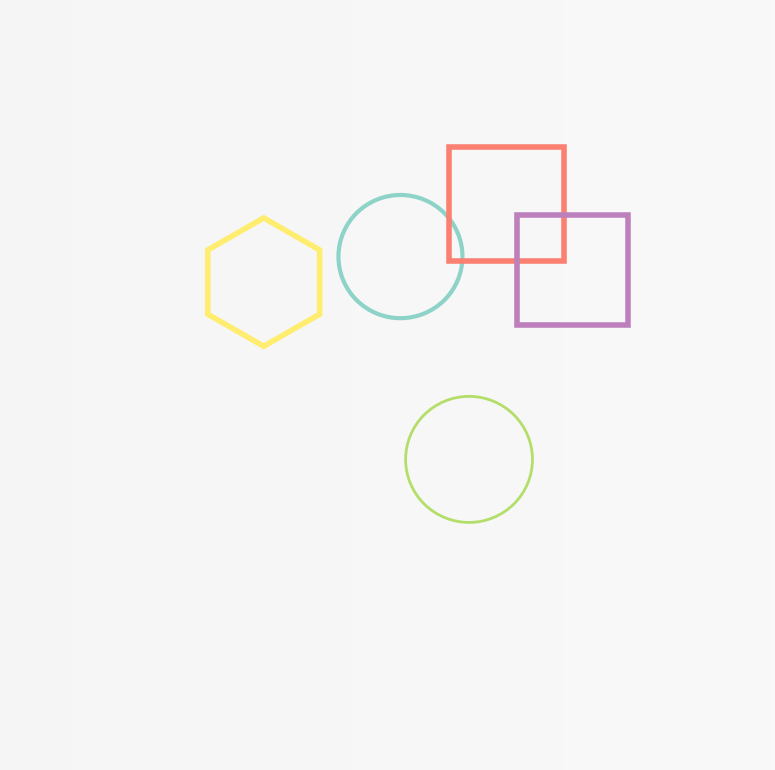[{"shape": "circle", "thickness": 1.5, "radius": 0.4, "center": [0.517, 0.667]}, {"shape": "square", "thickness": 2, "radius": 0.37, "center": [0.653, 0.735]}, {"shape": "circle", "thickness": 1, "radius": 0.41, "center": [0.605, 0.403]}, {"shape": "square", "thickness": 2, "radius": 0.36, "center": [0.739, 0.649]}, {"shape": "hexagon", "thickness": 2, "radius": 0.42, "center": [0.34, 0.634]}]